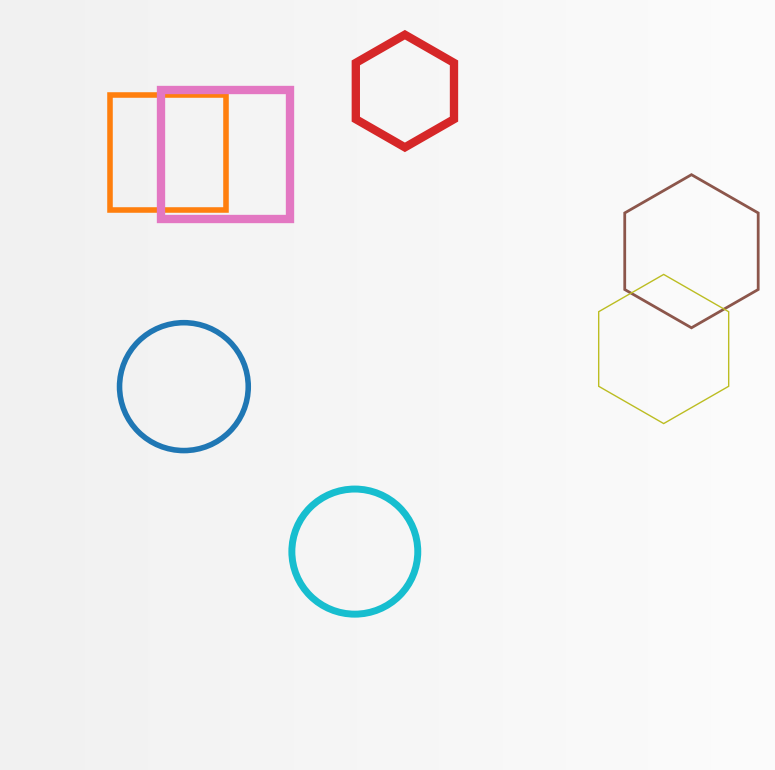[{"shape": "circle", "thickness": 2, "radius": 0.42, "center": [0.237, 0.498]}, {"shape": "square", "thickness": 2, "radius": 0.38, "center": [0.217, 0.802]}, {"shape": "hexagon", "thickness": 3, "radius": 0.37, "center": [0.522, 0.882]}, {"shape": "hexagon", "thickness": 1, "radius": 0.5, "center": [0.892, 0.674]}, {"shape": "square", "thickness": 3, "radius": 0.42, "center": [0.291, 0.8]}, {"shape": "hexagon", "thickness": 0.5, "radius": 0.48, "center": [0.856, 0.547]}, {"shape": "circle", "thickness": 2.5, "radius": 0.41, "center": [0.458, 0.284]}]